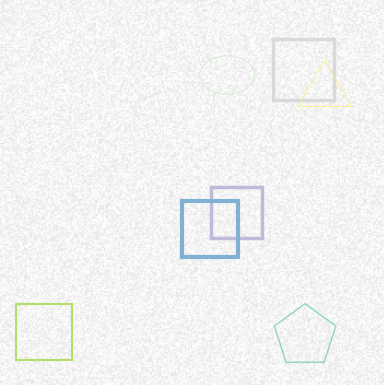[{"shape": "pentagon", "thickness": 1, "radius": 0.42, "center": [0.792, 0.127]}, {"shape": "square", "thickness": 2.5, "radius": 0.33, "center": [0.613, 0.449]}, {"shape": "square", "thickness": 3, "radius": 0.36, "center": [0.544, 0.406]}, {"shape": "square", "thickness": 1.5, "radius": 0.37, "center": [0.115, 0.138]}, {"shape": "square", "thickness": 2.5, "radius": 0.4, "center": [0.787, 0.82]}, {"shape": "oval", "thickness": 0.5, "radius": 0.36, "center": [0.59, 0.805]}, {"shape": "triangle", "thickness": 0.5, "radius": 0.4, "center": [0.843, 0.764]}]